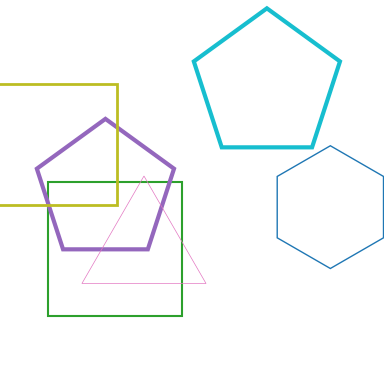[{"shape": "hexagon", "thickness": 1, "radius": 0.8, "center": [0.858, 0.462]}, {"shape": "square", "thickness": 1.5, "radius": 0.87, "center": [0.299, 0.353]}, {"shape": "pentagon", "thickness": 3, "radius": 0.94, "center": [0.274, 0.504]}, {"shape": "triangle", "thickness": 0.5, "radius": 0.93, "center": [0.374, 0.357]}, {"shape": "square", "thickness": 2, "radius": 0.79, "center": [0.146, 0.625]}, {"shape": "pentagon", "thickness": 3, "radius": 1.0, "center": [0.693, 0.779]}]